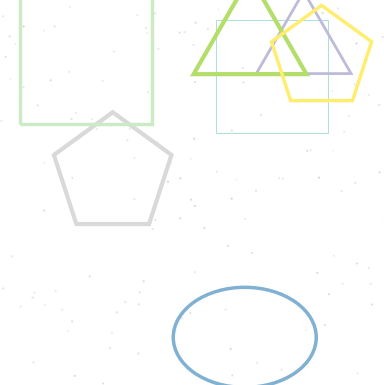[{"shape": "square", "thickness": 0.5, "radius": 0.73, "center": [0.706, 0.802]}, {"shape": "triangle", "thickness": 2, "radius": 0.71, "center": [0.789, 0.88]}, {"shape": "oval", "thickness": 2.5, "radius": 0.93, "center": [0.636, 0.124]}, {"shape": "triangle", "thickness": 3, "radius": 0.85, "center": [0.649, 0.892]}, {"shape": "pentagon", "thickness": 3, "radius": 0.8, "center": [0.293, 0.548]}, {"shape": "square", "thickness": 2.5, "radius": 0.86, "center": [0.222, 0.849]}, {"shape": "pentagon", "thickness": 2.5, "radius": 0.68, "center": [0.835, 0.849]}]